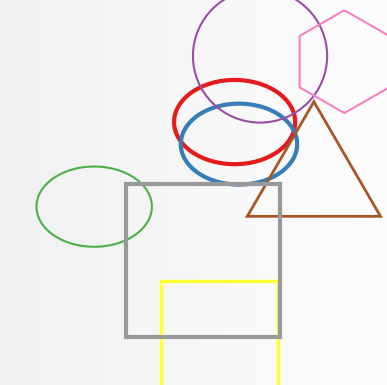[{"shape": "oval", "thickness": 3, "radius": 0.78, "center": [0.605, 0.683]}, {"shape": "oval", "thickness": 3, "radius": 0.75, "center": [0.617, 0.626]}, {"shape": "oval", "thickness": 1.5, "radius": 0.74, "center": [0.243, 0.463]}, {"shape": "circle", "thickness": 1.5, "radius": 0.87, "center": [0.671, 0.855]}, {"shape": "square", "thickness": 2.5, "radius": 0.76, "center": [0.567, 0.12]}, {"shape": "triangle", "thickness": 2, "radius": 0.99, "center": [0.81, 0.537]}, {"shape": "hexagon", "thickness": 1.5, "radius": 0.67, "center": [0.889, 0.84]}, {"shape": "square", "thickness": 3, "radius": 1.0, "center": [0.524, 0.323]}]